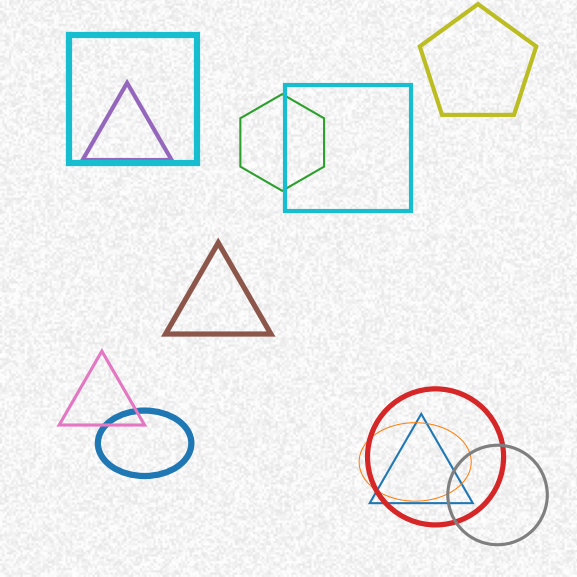[{"shape": "triangle", "thickness": 1, "radius": 0.52, "center": [0.729, 0.179]}, {"shape": "oval", "thickness": 3, "radius": 0.4, "center": [0.25, 0.232]}, {"shape": "oval", "thickness": 0.5, "radius": 0.49, "center": [0.719, 0.199]}, {"shape": "hexagon", "thickness": 1, "radius": 0.42, "center": [0.489, 0.752]}, {"shape": "circle", "thickness": 2.5, "radius": 0.59, "center": [0.754, 0.208]}, {"shape": "triangle", "thickness": 2, "radius": 0.45, "center": [0.22, 0.767]}, {"shape": "triangle", "thickness": 2.5, "radius": 0.53, "center": [0.378, 0.473]}, {"shape": "triangle", "thickness": 1.5, "radius": 0.43, "center": [0.176, 0.306]}, {"shape": "circle", "thickness": 1.5, "radius": 0.43, "center": [0.862, 0.142]}, {"shape": "pentagon", "thickness": 2, "radius": 0.53, "center": [0.828, 0.886]}, {"shape": "square", "thickness": 2, "radius": 0.54, "center": [0.603, 0.743]}, {"shape": "square", "thickness": 3, "radius": 0.55, "center": [0.23, 0.828]}]